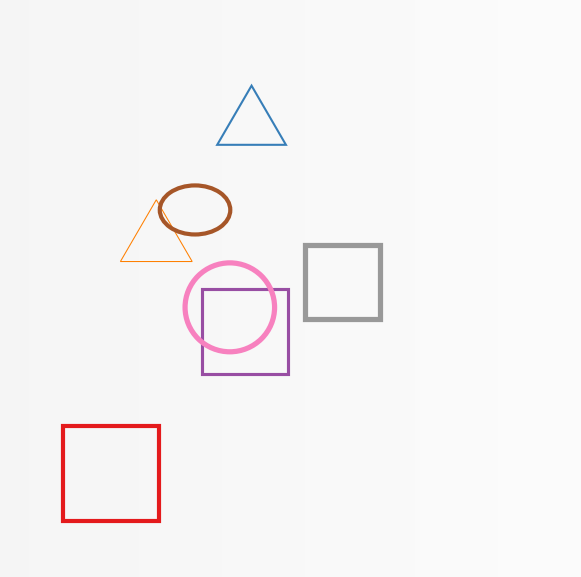[{"shape": "square", "thickness": 2, "radius": 0.41, "center": [0.19, 0.179]}, {"shape": "triangle", "thickness": 1, "radius": 0.34, "center": [0.433, 0.783]}, {"shape": "square", "thickness": 1.5, "radius": 0.37, "center": [0.422, 0.425]}, {"shape": "triangle", "thickness": 0.5, "radius": 0.36, "center": [0.269, 0.582]}, {"shape": "oval", "thickness": 2, "radius": 0.3, "center": [0.336, 0.636]}, {"shape": "circle", "thickness": 2.5, "radius": 0.38, "center": [0.395, 0.467]}, {"shape": "square", "thickness": 2.5, "radius": 0.32, "center": [0.59, 0.51]}]